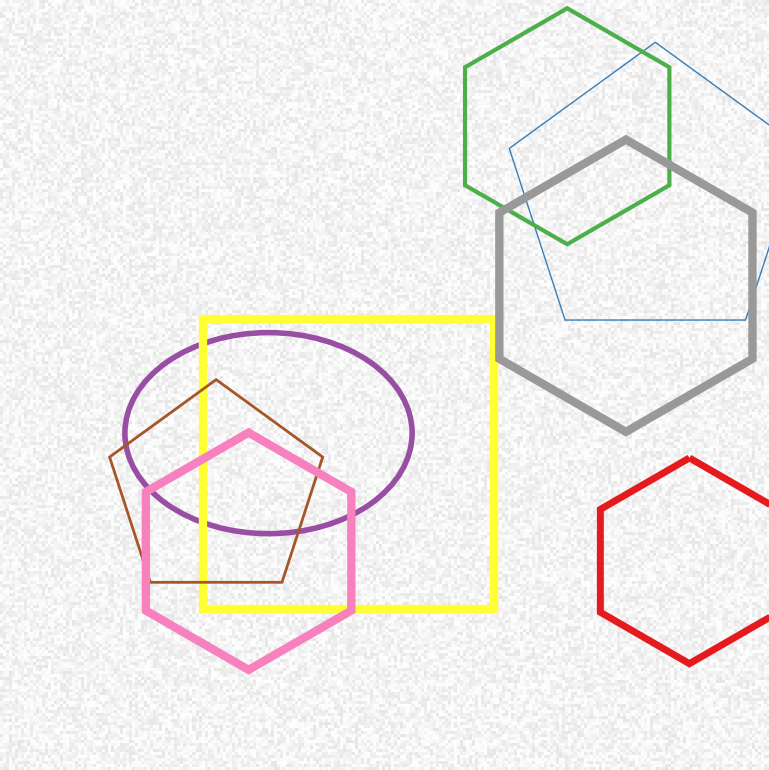[{"shape": "hexagon", "thickness": 2.5, "radius": 0.67, "center": [0.895, 0.272]}, {"shape": "pentagon", "thickness": 0.5, "radius": 1.0, "center": [0.851, 0.746]}, {"shape": "hexagon", "thickness": 1.5, "radius": 0.77, "center": [0.737, 0.836]}, {"shape": "oval", "thickness": 2, "radius": 0.93, "center": [0.349, 0.437]}, {"shape": "square", "thickness": 3, "radius": 0.94, "center": [0.452, 0.398]}, {"shape": "pentagon", "thickness": 1, "radius": 0.73, "center": [0.281, 0.361]}, {"shape": "hexagon", "thickness": 3, "radius": 0.77, "center": [0.323, 0.284]}, {"shape": "hexagon", "thickness": 3, "radius": 0.95, "center": [0.813, 0.629]}]